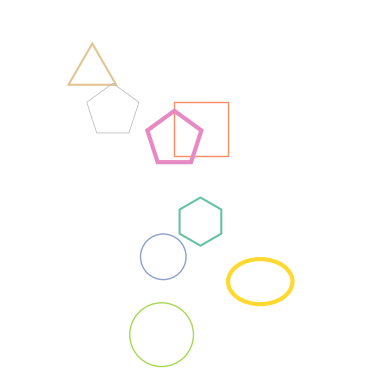[{"shape": "hexagon", "thickness": 1.5, "radius": 0.31, "center": [0.521, 0.424]}, {"shape": "square", "thickness": 1, "radius": 0.35, "center": [0.522, 0.665]}, {"shape": "circle", "thickness": 1, "radius": 0.3, "center": [0.424, 0.333]}, {"shape": "pentagon", "thickness": 3, "radius": 0.37, "center": [0.453, 0.638]}, {"shape": "circle", "thickness": 1, "radius": 0.41, "center": [0.42, 0.131]}, {"shape": "oval", "thickness": 3, "radius": 0.42, "center": [0.676, 0.269]}, {"shape": "triangle", "thickness": 1.5, "radius": 0.36, "center": [0.24, 0.815]}, {"shape": "pentagon", "thickness": 0.5, "radius": 0.36, "center": [0.293, 0.712]}]